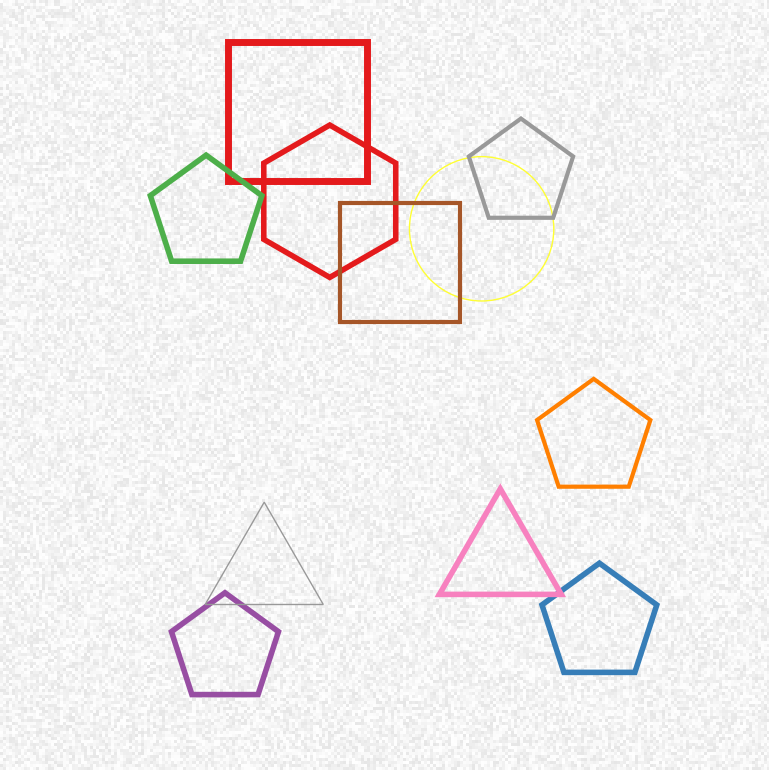[{"shape": "square", "thickness": 2.5, "radius": 0.45, "center": [0.387, 0.855]}, {"shape": "hexagon", "thickness": 2, "radius": 0.49, "center": [0.428, 0.739]}, {"shape": "pentagon", "thickness": 2, "radius": 0.39, "center": [0.778, 0.19]}, {"shape": "pentagon", "thickness": 2, "radius": 0.38, "center": [0.268, 0.722]}, {"shape": "pentagon", "thickness": 2, "radius": 0.37, "center": [0.292, 0.157]}, {"shape": "pentagon", "thickness": 1.5, "radius": 0.39, "center": [0.771, 0.431]}, {"shape": "circle", "thickness": 0.5, "radius": 0.47, "center": [0.625, 0.703]}, {"shape": "square", "thickness": 1.5, "radius": 0.39, "center": [0.519, 0.659]}, {"shape": "triangle", "thickness": 2, "radius": 0.46, "center": [0.65, 0.274]}, {"shape": "pentagon", "thickness": 1.5, "radius": 0.36, "center": [0.677, 0.775]}, {"shape": "triangle", "thickness": 0.5, "radius": 0.44, "center": [0.343, 0.259]}]